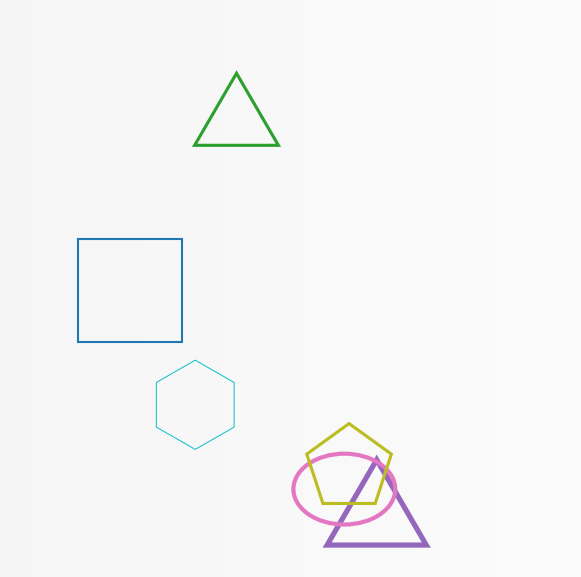[{"shape": "square", "thickness": 1, "radius": 0.45, "center": [0.223, 0.496]}, {"shape": "triangle", "thickness": 1.5, "radius": 0.42, "center": [0.407, 0.789]}, {"shape": "triangle", "thickness": 2.5, "radius": 0.49, "center": [0.648, 0.105]}, {"shape": "oval", "thickness": 2, "radius": 0.44, "center": [0.592, 0.152]}, {"shape": "pentagon", "thickness": 1.5, "radius": 0.38, "center": [0.601, 0.189]}, {"shape": "hexagon", "thickness": 0.5, "radius": 0.39, "center": [0.336, 0.298]}]